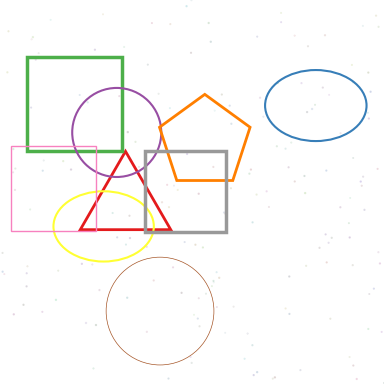[{"shape": "triangle", "thickness": 2, "radius": 0.68, "center": [0.326, 0.471]}, {"shape": "oval", "thickness": 1.5, "radius": 0.66, "center": [0.82, 0.726]}, {"shape": "square", "thickness": 2.5, "radius": 0.62, "center": [0.193, 0.73]}, {"shape": "circle", "thickness": 1.5, "radius": 0.58, "center": [0.303, 0.656]}, {"shape": "pentagon", "thickness": 2, "radius": 0.62, "center": [0.532, 0.631]}, {"shape": "oval", "thickness": 1.5, "radius": 0.65, "center": [0.269, 0.412]}, {"shape": "circle", "thickness": 0.5, "radius": 0.7, "center": [0.416, 0.192]}, {"shape": "square", "thickness": 1, "radius": 0.55, "center": [0.14, 0.509]}, {"shape": "square", "thickness": 2.5, "radius": 0.53, "center": [0.481, 0.502]}]